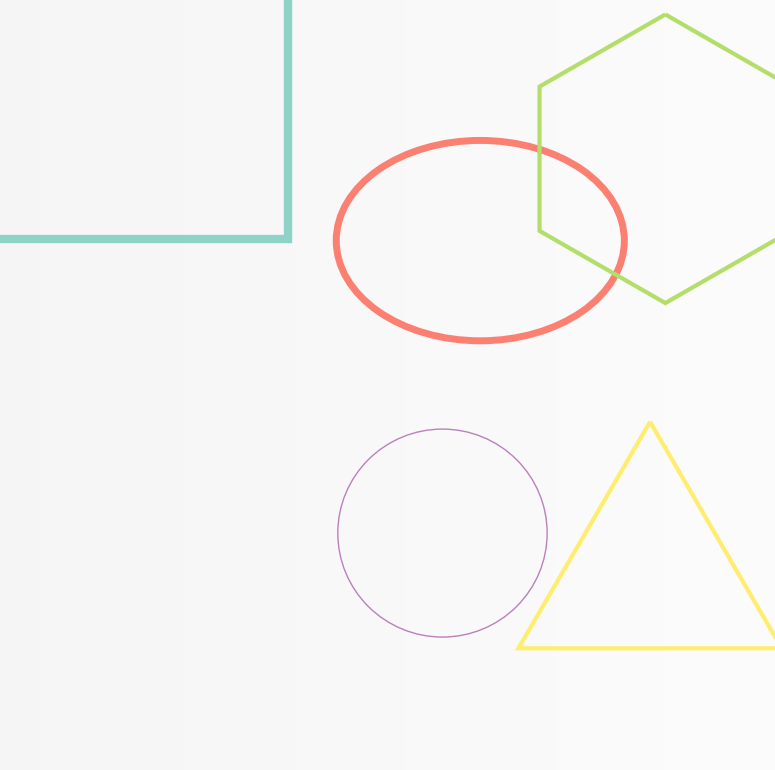[{"shape": "square", "thickness": 3, "radius": 0.96, "center": [0.18, 0.882]}, {"shape": "oval", "thickness": 2.5, "radius": 0.93, "center": [0.62, 0.688]}, {"shape": "hexagon", "thickness": 1.5, "radius": 0.94, "center": [0.858, 0.794]}, {"shape": "circle", "thickness": 0.5, "radius": 0.68, "center": [0.571, 0.308]}, {"shape": "triangle", "thickness": 1.5, "radius": 0.98, "center": [0.839, 0.256]}]